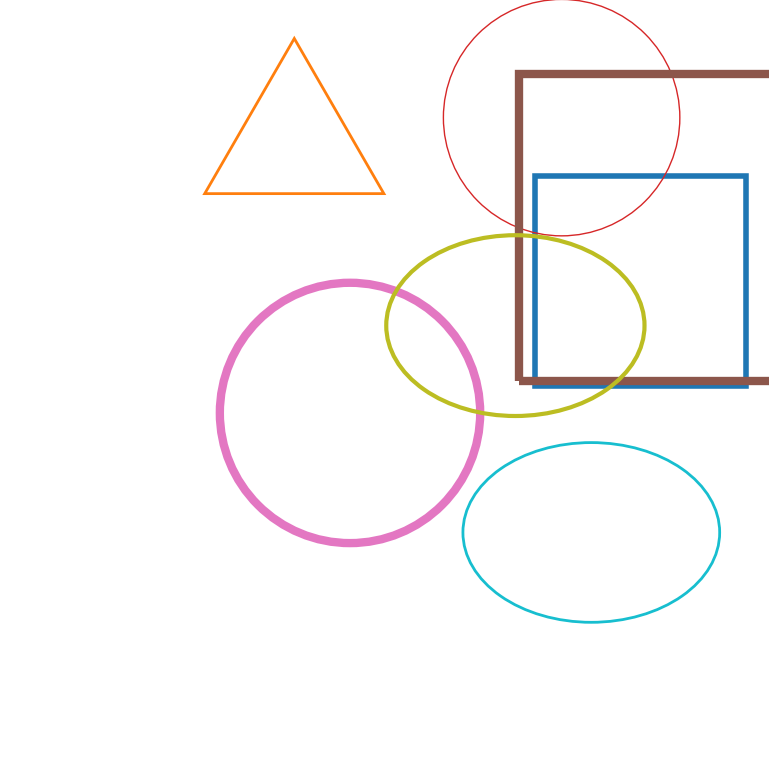[{"shape": "square", "thickness": 2, "radius": 0.68, "center": [0.832, 0.635]}, {"shape": "triangle", "thickness": 1, "radius": 0.67, "center": [0.382, 0.816]}, {"shape": "circle", "thickness": 0.5, "radius": 0.77, "center": [0.729, 0.847]}, {"shape": "square", "thickness": 3, "radius": 1.0, "center": [0.874, 0.704]}, {"shape": "circle", "thickness": 3, "radius": 0.85, "center": [0.455, 0.464]}, {"shape": "oval", "thickness": 1.5, "radius": 0.84, "center": [0.669, 0.577]}, {"shape": "oval", "thickness": 1, "radius": 0.83, "center": [0.768, 0.309]}]